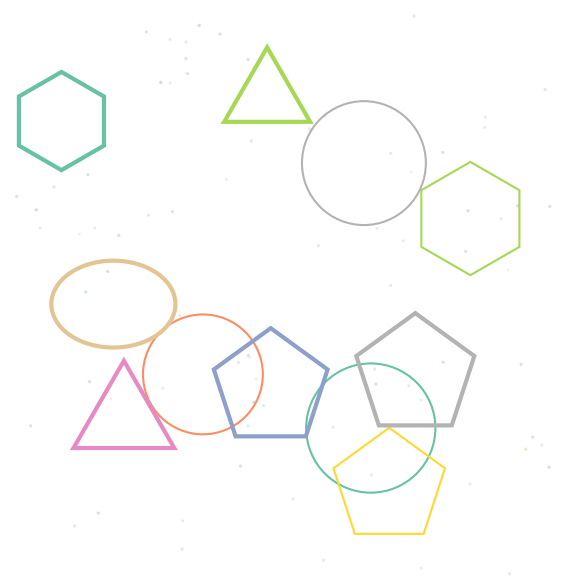[{"shape": "circle", "thickness": 1, "radius": 0.56, "center": [0.642, 0.258]}, {"shape": "hexagon", "thickness": 2, "radius": 0.43, "center": [0.106, 0.79]}, {"shape": "circle", "thickness": 1, "radius": 0.52, "center": [0.351, 0.351]}, {"shape": "pentagon", "thickness": 2, "radius": 0.52, "center": [0.469, 0.327]}, {"shape": "triangle", "thickness": 2, "radius": 0.5, "center": [0.214, 0.274]}, {"shape": "triangle", "thickness": 2, "radius": 0.43, "center": [0.463, 0.831]}, {"shape": "hexagon", "thickness": 1, "radius": 0.49, "center": [0.815, 0.621]}, {"shape": "pentagon", "thickness": 1, "radius": 0.51, "center": [0.674, 0.157]}, {"shape": "oval", "thickness": 2, "radius": 0.54, "center": [0.196, 0.473]}, {"shape": "circle", "thickness": 1, "radius": 0.54, "center": [0.63, 0.717]}, {"shape": "pentagon", "thickness": 2, "radius": 0.54, "center": [0.719, 0.349]}]